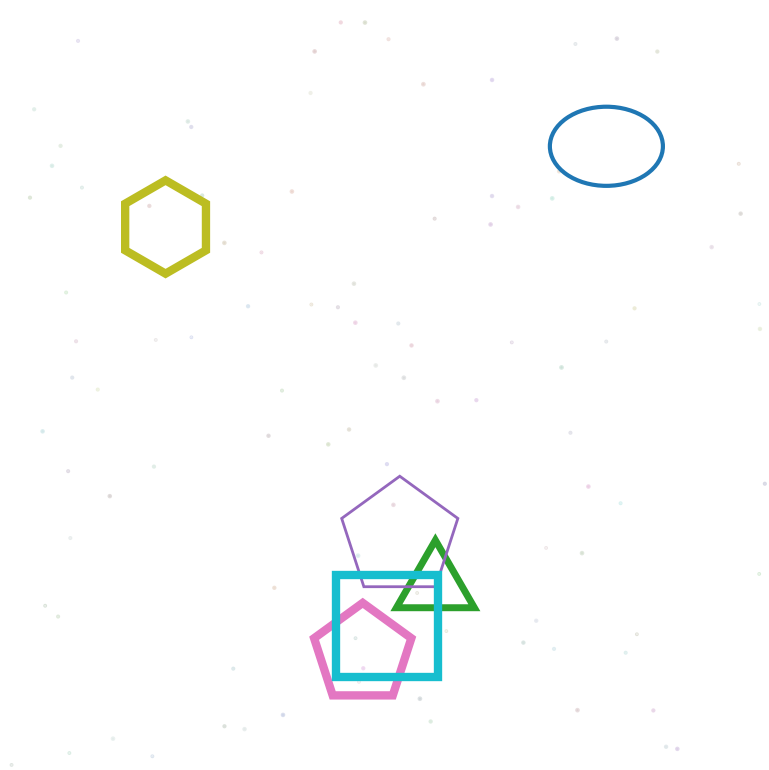[{"shape": "oval", "thickness": 1.5, "radius": 0.37, "center": [0.788, 0.81]}, {"shape": "triangle", "thickness": 2.5, "radius": 0.29, "center": [0.565, 0.24]}, {"shape": "pentagon", "thickness": 1, "radius": 0.4, "center": [0.519, 0.302]}, {"shape": "pentagon", "thickness": 3, "radius": 0.33, "center": [0.471, 0.151]}, {"shape": "hexagon", "thickness": 3, "radius": 0.3, "center": [0.215, 0.705]}, {"shape": "square", "thickness": 3, "radius": 0.33, "center": [0.502, 0.187]}]